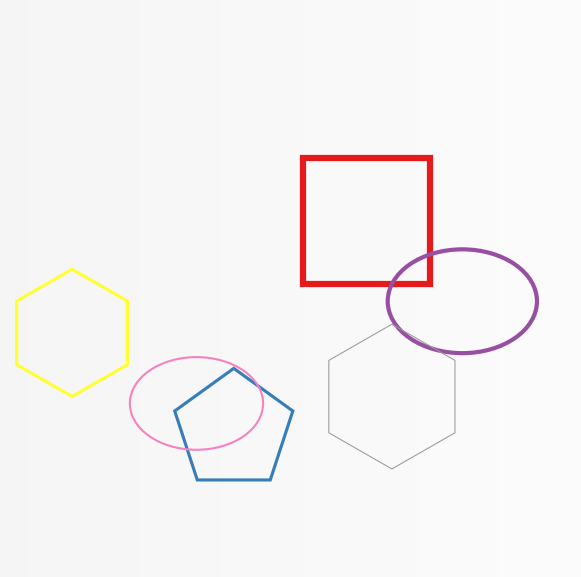[{"shape": "square", "thickness": 3, "radius": 0.55, "center": [0.631, 0.617]}, {"shape": "pentagon", "thickness": 1.5, "radius": 0.53, "center": [0.402, 0.254]}, {"shape": "oval", "thickness": 2, "radius": 0.64, "center": [0.795, 0.477]}, {"shape": "hexagon", "thickness": 1.5, "radius": 0.55, "center": [0.124, 0.423]}, {"shape": "oval", "thickness": 1, "radius": 0.57, "center": [0.338, 0.301]}, {"shape": "hexagon", "thickness": 0.5, "radius": 0.63, "center": [0.674, 0.312]}]